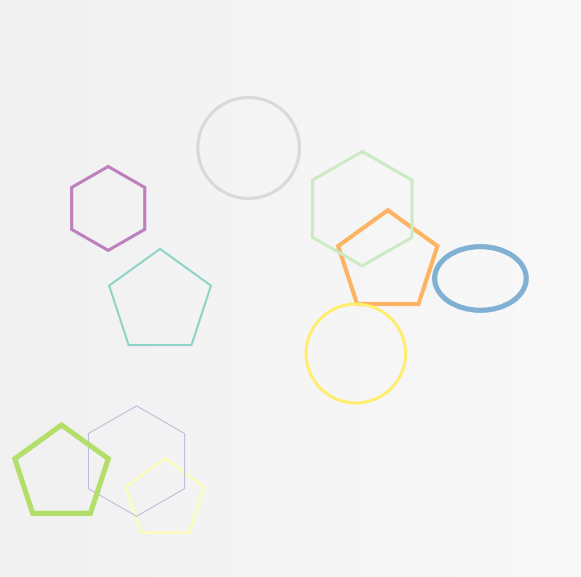[{"shape": "pentagon", "thickness": 1, "radius": 0.46, "center": [0.275, 0.476]}, {"shape": "pentagon", "thickness": 1, "radius": 0.36, "center": [0.284, 0.134]}, {"shape": "hexagon", "thickness": 0.5, "radius": 0.48, "center": [0.235, 0.201]}, {"shape": "oval", "thickness": 2.5, "radius": 0.39, "center": [0.827, 0.517]}, {"shape": "pentagon", "thickness": 2, "radius": 0.45, "center": [0.667, 0.545]}, {"shape": "pentagon", "thickness": 2.5, "radius": 0.42, "center": [0.106, 0.179]}, {"shape": "circle", "thickness": 1.5, "radius": 0.44, "center": [0.428, 0.743]}, {"shape": "hexagon", "thickness": 1.5, "radius": 0.36, "center": [0.186, 0.638]}, {"shape": "hexagon", "thickness": 1.5, "radius": 0.49, "center": [0.623, 0.638]}, {"shape": "circle", "thickness": 1.5, "radius": 0.43, "center": [0.612, 0.387]}]